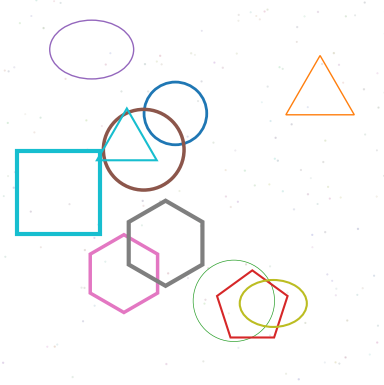[{"shape": "circle", "thickness": 2, "radius": 0.41, "center": [0.456, 0.705]}, {"shape": "triangle", "thickness": 1, "radius": 0.51, "center": [0.831, 0.753]}, {"shape": "circle", "thickness": 0.5, "radius": 0.53, "center": [0.607, 0.219]}, {"shape": "pentagon", "thickness": 1.5, "radius": 0.48, "center": [0.655, 0.201]}, {"shape": "oval", "thickness": 1, "radius": 0.55, "center": [0.238, 0.871]}, {"shape": "circle", "thickness": 2.5, "radius": 0.52, "center": [0.373, 0.611]}, {"shape": "hexagon", "thickness": 2.5, "radius": 0.51, "center": [0.322, 0.289]}, {"shape": "hexagon", "thickness": 3, "radius": 0.55, "center": [0.43, 0.368]}, {"shape": "oval", "thickness": 1.5, "radius": 0.44, "center": [0.71, 0.212]}, {"shape": "triangle", "thickness": 1.5, "radius": 0.45, "center": [0.329, 0.629]}, {"shape": "square", "thickness": 3, "radius": 0.54, "center": [0.152, 0.499]}]